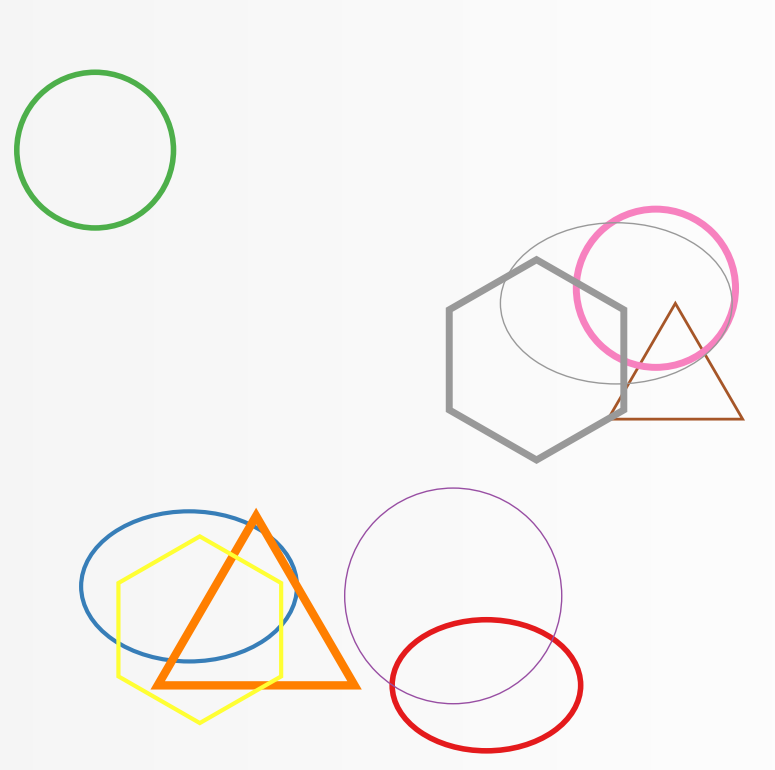[{"shape": "oval", "thickness": 2, "radius": 0.61, "center": [0.628, 0.11]}, {"shape": "oval", "thickness": 1.5, "radius": 0.7, "center": [0.244, 0.238]}, {"shape": "circle", "thickness": 2, "radius": 0.51, "center": [0.123, 0.805]}, {"shape": "circle", "thickness": 0.5, "radius": 0.7, "center": [0.585, 0.226]}, {"shape": "triangle", "thickness": 3, "radius": 0.73, "center": [0.33, 0.183]}, {"shape": "hexagon", "thickness": 1.5, "radius": 0.61, "center": [0.258, 0.182]}, {"shape": "triangle", "thickness": 1, "radius": 0.5, "center": [0.871, 0.506]}, {"shape": "circle", "thickness": 2.5, "radius": 0.51, "center": [0.846, 0.626]}, {"shape": "oval", "thickness": 0.5, "radius": 0.75, "center": [0.795, 0.606]}, {"shape": "hexagon", "thickness": 2.5, "radius": 0.65, "center": [0.692, 0.533]}]